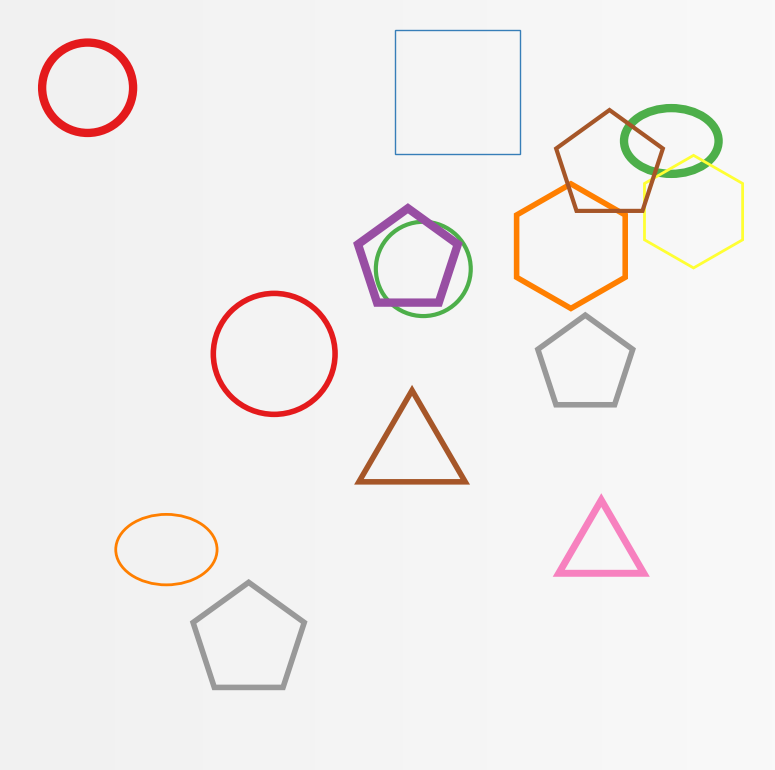[{"shape": "circle", "thickness": 3, "radius": 0.29, "center": [0.113, 0.886]}, {"shape": "circle", "thickness": 2, "radius": 0.39, "center": [0.354, 0.54]}, {"shape": "square", "thickness": 0.5, "radius": 0.4, "center": [0.591, 0.88]}, {"shape": "oval", "thickness": 3, "radius": 0.31, "center": [0.866, 0.817]}, {"shape": "circle", "thickness": 1.5, "radius": 0.31, "center": [0.546, 0.651]}, {"shape": "pentagon", "thickness": 3, "radius": 0.34, "center": [0.526, 0.662]}, {"shape": "oval", "thickness": 1, "radius": 0.33, "center": [0.215, 0.286]}, {"shape": "hexagon", "thickness": 2, "radius": 0.4, "center": [0.737, 0.68]}, {"shape": "hexagon", "thickness": 1, "radius": 0.37, "center": [0.895, 0.725]}, {"shape": "triangle", "thickness": 2, "radius": 0.4, "center": [0.532, 0.414]}, {"shape": "pentagon", "thickness": 1.5, "radius": 0.36, "center": [0.786, 0.785]}, {"shape": "triangle", "thickness": 2.5, "radius": 0.32, "center": [0.776, 0.287]}, {"shape": "pentagon", "thickness": 2, "radius": 0.32, "center": [0.755, 0.526]}, {"shape": "pentagon", "thickness": 2, "radius": 0.38, "center": [0.321, 0.168]}]